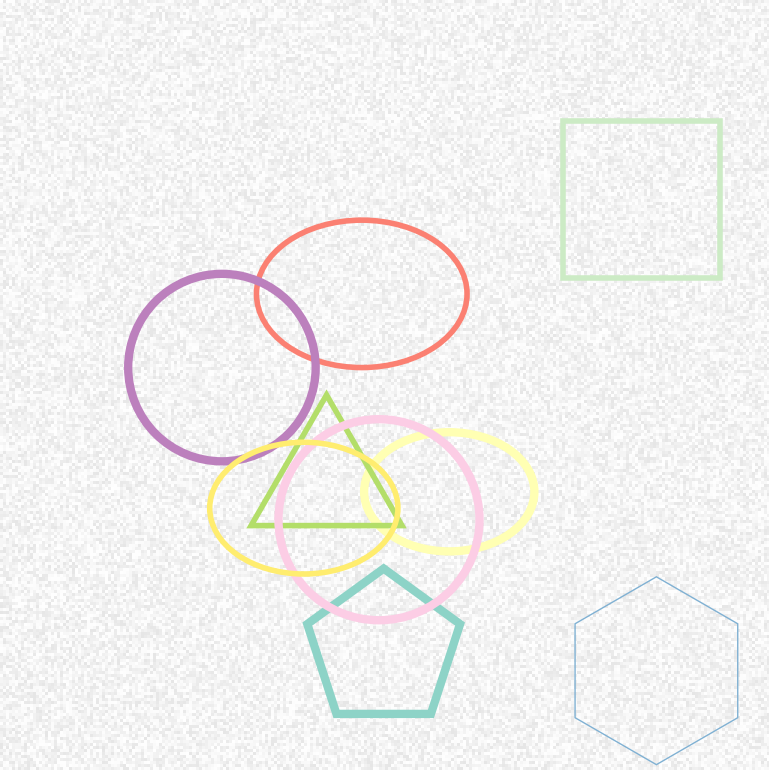[{"shape": "pentagon", "thickness": 3, "radius": 0.52, "center": [0.498, 0.157]}, {"shape": "oval", "thickness": 3, "radius": 0.55, "center": [0.583, 0.361]}, {"shape": "oval", "thickness": 2, "radius": 0.68, "center": [0.47, 0.618]}, {"shape": "hexagon", "thickness": 0.5, "radius": 0.61, "center": [0.852, 0.129]}, {"shape": "triangle", "thickness": 2, "radius": 0.57, "center": [0.424, 0.374]}, {"shape": "circle", "thickness": 3, "radius": 0.65, "center": [0.492, 0.325]}, {"shape": "circle", "thickness": 3, "radius": 0.61, "center": [0.288, 0.523]}, {"shape": "square", "thickness": 2, "radius": 0.51, "center": [0.833, 0.741]}, {"shape": "oval", "thickness": 2, "radius": 0.61, "center": [0.395, 0.34]}]